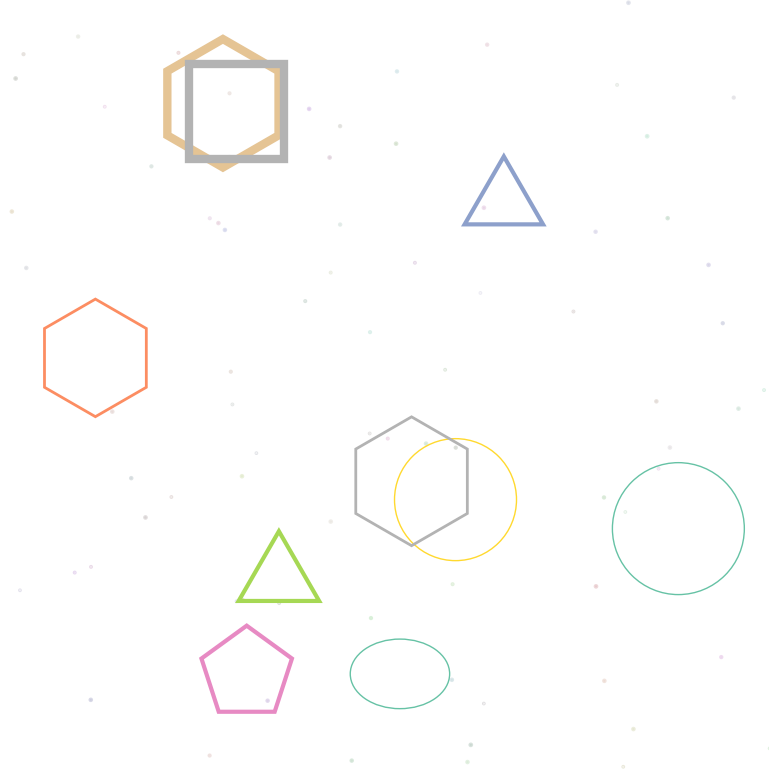[{"shape": "oval", "thickness": 0.5, "radius": 0.32, "center": [0.519, 0.125]}, {"shape": "circle", "thickness": 0.5, "radius": 0.43, "center": [0.881, 0.313]}, {"shape": "hexagon", "thickness": 1, "radius": 0.38, "center": [0.124, 0.535]}, {"shape": "triangle", "thickness": 1.5, "radius": 0.29, "center": [0.654, 0.738]}, {"shape": "pentagon", "thickness": 1.5, "radius": 0.31, "center": [0.32, 0.126]}, {"shape": "triangle", "thickness": 1.5, "radius": 0.3, "center": [0.362, 0.25]}, {"shape": "circle", "thickness": 0.5, "radius": 0.4, "center": [0.592, 0.351]}, {"shape": "hexagon", "thickness": 3, "radius": 0.42, "center": [0.29, 0.866]}, {"shape": "square", "thickness": 3, "radius": 0.31, "center": [0.307, 0.855]}, {"shape": "hexagon", "thickness": 1, "radius": 0.42, "center": [0.534, 0.375]}]